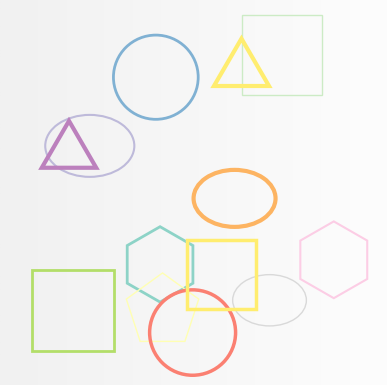[{"shape": "hexagon", "thickness": 2, "radius": 0.49, "center": [0.413, 0.313]}, {"shape": "pentagon", "thickness": 1, "radius": 0.49, "center": [0.419, 0.193]}, {"shape": "oval", "thickness": 1.5, "radius": 0.57, "center": [0.232, 0.621]}, {"shape": "circle", "thickness": 2.5, "radius": 0.55, "center": [0.497, 0.136]}, {"shape": "circle", "thickness": 2, "radius": 0.55, "center": [0.402, 0.799]}, {"shape": "oval", "thickness": 3, "radius": 0.53, "center": [0.605, 0.485]}, {"shape": "square", "thickness": 2, "radius": 0.53, "center": [0.188, 0.193]}, {"shape": "hexagon", "thickness": 1.5, "radius": 0.5, "center": [0.861, 0.325]}, {"shape": "oval", "thickness": 1, "radius": 0.48, "center": [0.696, 0.22]}, {"shape": "triangle", "thickness": 3, "radius": 0.41, "center": [0.178, 0.605]}, {"shape": "square", "thickness": 1, "radius": 0.51, "center": [0.727, 0.857]}, {"shape": "triangle", "thickness": 3, "radius": 0.41, "center": [0.623, 0.818]}, {"shape": "square", "thickness": 2.5, "radius": 0.45, "center": [0.571, 0.286]}]